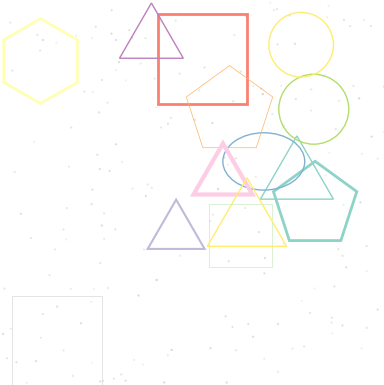[{"shape": "triangle", "thickness": 1, "radius": 0.55, "center": [0.771, 0.537]}, {"shape": "pentagon", "thickness": 2, "radius": 0.57, "center": [0.818, 0.467]}, {"shape": "hexagon", "thickness": 2, "radius": 0.55, "center": [0.105, 0.841]}, {"shape": "triangle", "thickness": 1.5, "radius": 0.43, "center": [0.458, 0.396]}, {"shape": "square", "thickness": 2, "radius": 0.58, "center": [0.525, 0.847]}, {"shape": "oval", "thickness": 1, "radius": 0.53, "center": [0.685, 0.581]}, {"shape": "pentagon", "thickness": 0.5, "radius": 0.59, "center": [0.596, 0.712]}, {"shape": "circle", "thickness": 1, "radius": 0.45, "center": [0.815, 0.716]}, {"shape": "triangle", "thickness": 3, "radius": 0.44, "center": [0.579, 0.539]}, {"shape": "square", "thickness": 0.5, "radius": 0.59, "center": [0.148, 0.112]}, {"shape": "triangle", "thickness": 1, "radius": 0.48, "center": [0.393, 0.896]}, {"shape": "square", "thickness": 0.5, "radius": 0.41, "center": [0.625, 0.388]}, {"shape": "triangle", "thickness": 1, "radius": 0.59, "center": [0.641, 0.42]}, {"shape": "circle", "thickness": 1, "radius": 0.42, "center": [0.782, 0.884]}]